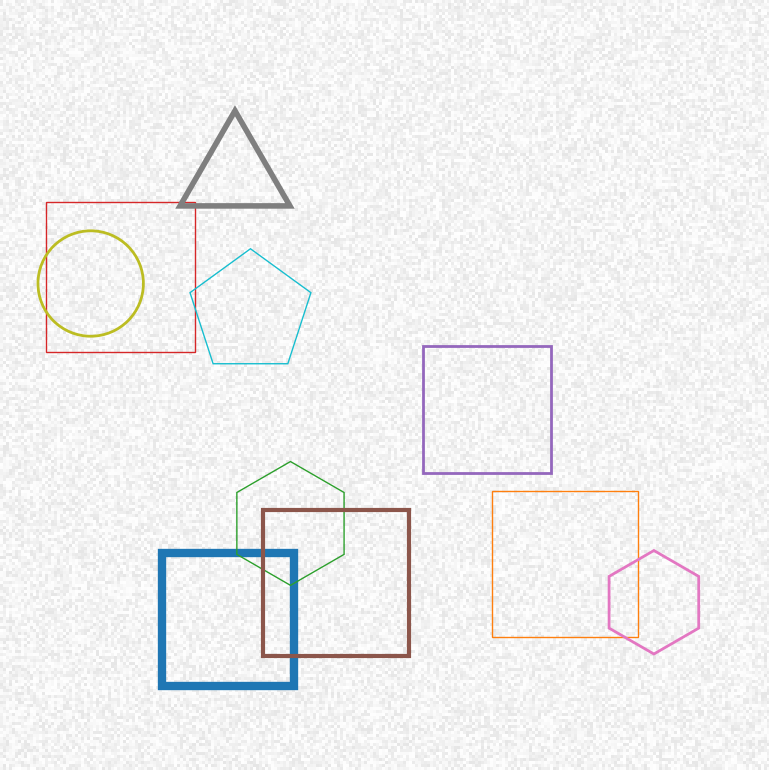[{"shape": "square", "thickness": 3, "radius": 0.43, "center": [0.296, 0.195]}, {"shape": "square", "thickness": 0.5, "radius": 0.47, "center": [0.733, 0.268]}, {"shape": "hexagon", "thickness": 0.5, "radius": 0.4, "center": [0.377, 0.32]}, {"shape": "square", "thickness": 0.5, "radius": 0.48, "center": [0.156, 0.64]}, {"shape": "square", "thickness": 1, "radius": 0.41, "center": [0.632, 0.468]}, {"shape": "square", "thickness": 1.5, "radius": 0.47, "center": [0.436, 0.243]}, {"shape": "hexagon", "thickness": 1, "radius": 0.34, "center": [0.849, 0.218]}, {"shape": "triangle", "thickness": 2, "radius": 0.41, "center": [0.305, 0.774]}, {"shape": "circle", "thickness": 1, "radius": 0.34, "center": [0.118, 0.632]}, {"shape": "pentagon", "thickness": 0.5, "radius": 0.41, "center": [0.325, 0.594]}]